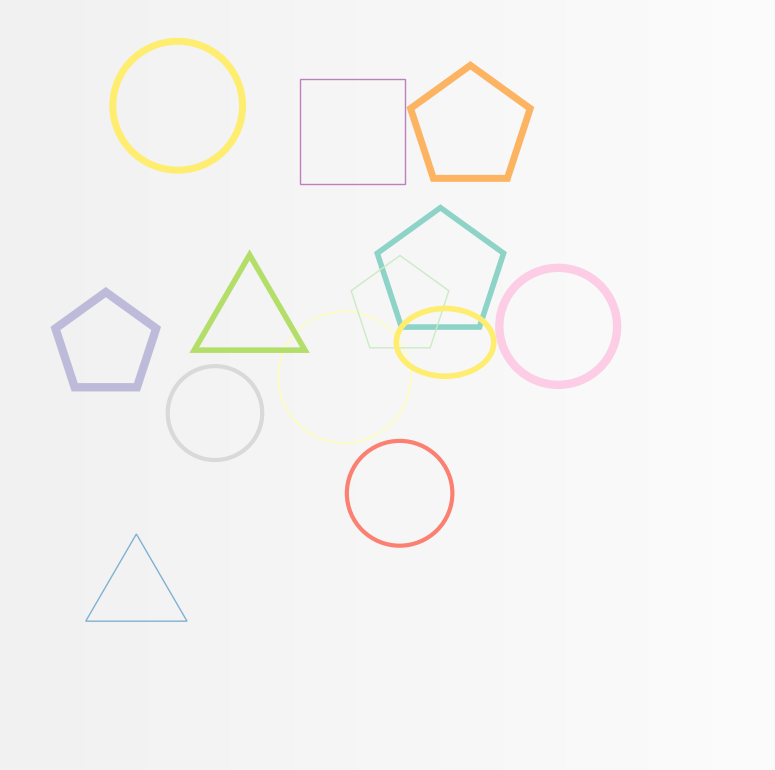[{"shape": "pentagon", "thickness": 2, "radius": 0.43, "center": [0.568, 0.645]}, {"shape": "circle", "thickness": 0.5, "radius": 0.43, "center": [0.444, 0.51]}, {"shape": "pentagon", "thickness": 3, "radius": 0.34, "center": [0.137, 0.552]}, {"shape": "circle", "thickness": 1.5, "radius": 0.34, "center": [0.516, 0.359]}, {"shape": "triangle", "thickness": 0.5, "radius": 0.38, "center": [0.176, 0.231]}, {"shape": "pentagon", "thickness": 2.5, "radius": 0.41, "center": [0.607, 0.834]}, {"shape": "triangle", "thickness": 2, "radius": 0.41, "center": [0.322, 0.587]}, {"shape": "circle", "thickness": 3, "radius": 0.38, "center": [0.72, 0.576]}, {"shape": "circle", "thickness": 1.5, "radius": 0.3, "center": [0.277, 0.464]}, {"shape": "square", "thickness": 0.5, "radius": 0.34, "center": [0.455, 0.83]}, {"shape": "pentagon", "thickness": 0.5, "radius": 0.33, "center": [0.516, 0.602]}, {"shape": "circle", "thickness": 2.5, "radius": 0.42, "center": [0.229, 0.863]}, {"shape": "oval", "thickness": 2, "radius": 0.31, "center": [0.574, 0.555]}]